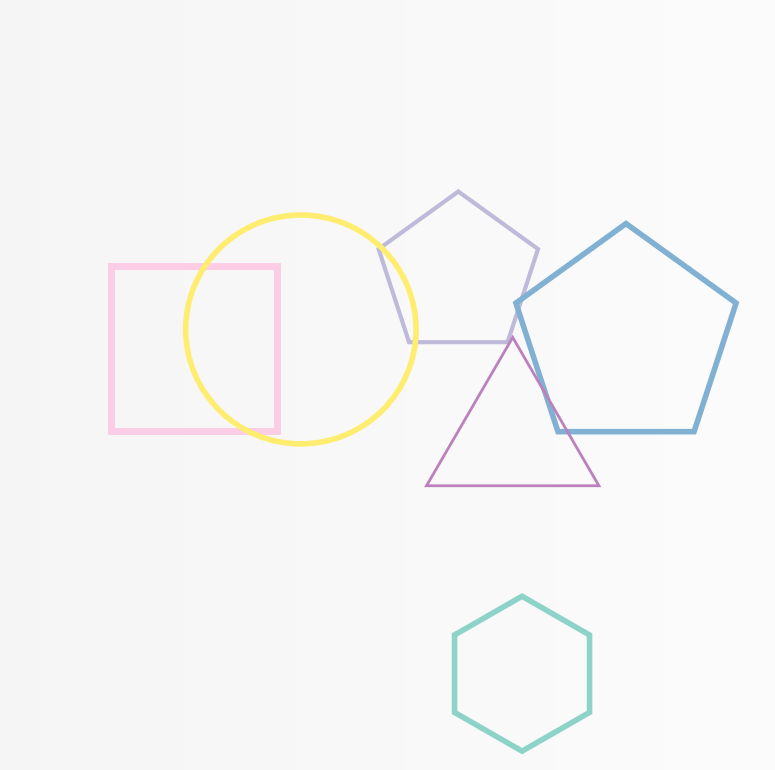[{"shape": "hexagon", "thickness": 2, "radius": 0.5, "center": [0.674, 0.125]}, {"shape": "pentagon", "thickness": 1.5, "radius": 0.54, "center": [0.591, 0.643]}, {"shape": "pentagon", "thickness": 2, "radius": 0.75, "center": [0.808, 0.56]}, {"shape": "square", "thickness": 2.5, "radius": 0.53, "center": [0.25, 0.547]}, {"shape": "triangle", "thickness": 1, "radius": 0.64, "center": [0.662, 0.433]}, {"shape": "circle", "thickness": 2, "radius": 0.74, "center": [0.388, 0.572]}]